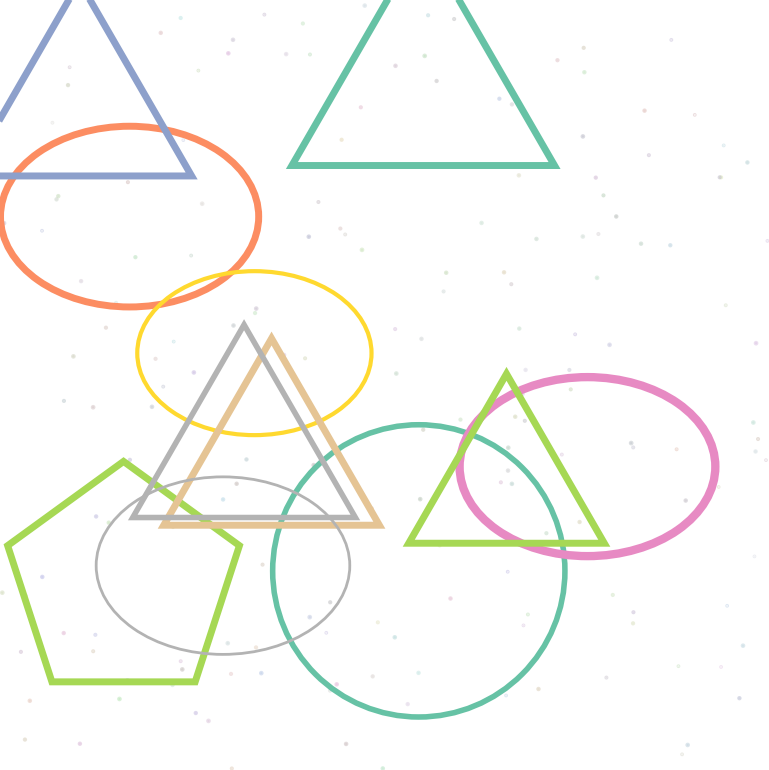[{"shape": "circle", "thickness": 2, "radius": 0.95, "center": [0.544, 0.259]}, {"shape": "triangle", "thickness": 2.5, "radius": 0.98, "center": [0.55, 0.884]}, {"shape": "oval", "thickness": 2.5, "radius": 0.84, "center": [0.168, 0.719]}, {"shape": "triangle", "thickness": 2.5, "radius": 0.84, "center": [0.103, 0.856]}, {"shape": "oval", "thickness": 3, "radius": 0.83, "center": [0.763, 0.394]}, {"shape": "triangle", "thickness": 2.5, "radius": 0.73, "center": [0.658, 0.368]}, {"shape": "pentagon", "thickness": 2.5, "radius": 0.79, "center": [0.16, 0.242]}, {"shape": "oval", "thickness": 1.5, "radius": 0.76, "center": [0.33, 0.541]}, {"shape": "triangle", "thickness": 2.5, "radius": 0.81, "center": [0.353, 0.399]}, {"shape": "oval", "thickness": 1, "radius": 0.82, "center": [0.29, 0.265]}, {"shape": "triangle", "thickness": 2, "radius": 0.83, "center": [0.317, 0.411]}]